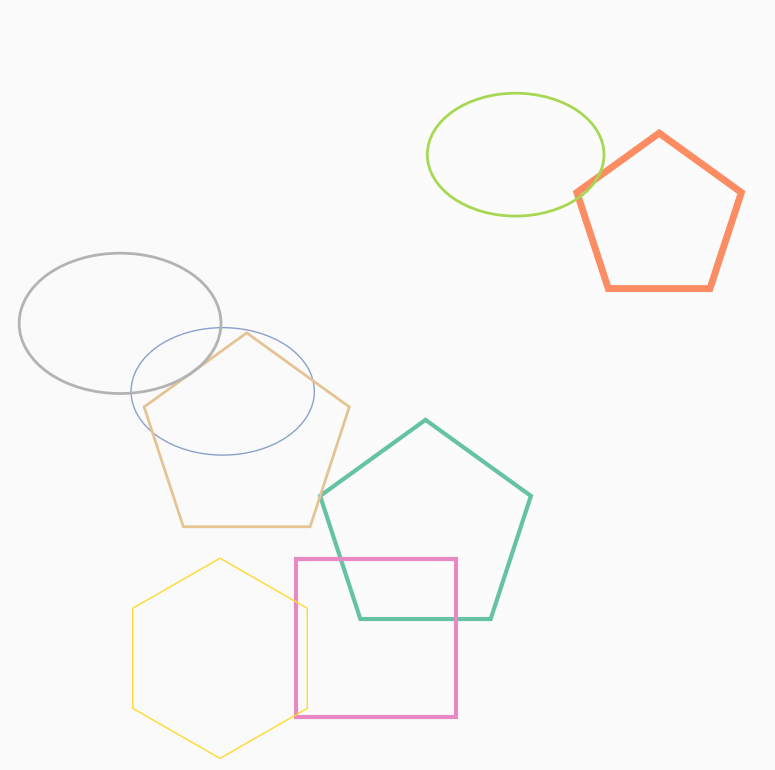[{"shape": "pentagon", "thickness": 1.5, "radius": 0.71, "center": [0.549, 0.312]}, {"shape": "pentagon", "thickness": 2.5, "radius": 0.56, "center": [0.851, 0.716]}, {"shape": "oval", "thickness": 0.5, "radius": 0.59, "center": [0.287, 0.492]}, {"shape": "square", "thickness": 1.5, "radius": 0.51, "center": [0.485, 0.171]}, {"shape": "oval", "thickness": 1, "radius": 0.57, "center": [0.665, 0.799]}, {"shape": "hexagon", "thickness": 0.5, "radius": 0.65, "center": [0.284, 0.145]}, {"shape": "pentagon", "thickness": 1, "radius": 0.7, "center": [0.318, 0.429]}, {"shape": "oval", "thickness": 1, "radius": 0.65, "center": [0.155, 0.58]}]